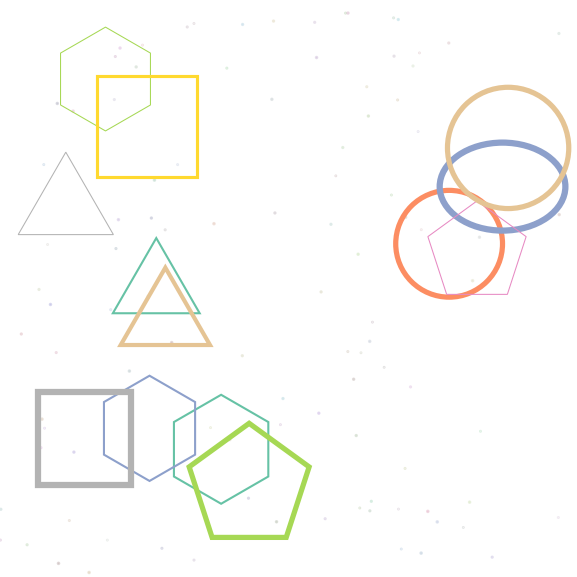[{"shape": "triangle", "thickness": 1, "radius": 0.43, "center": [0.271, 0.5]}, {"shape": "hexagon", "thickness": 1, "radius": 0.47, "center": [0.383, 0.221]}, {"shape": "circle", "thickness": 2.5, "radius": 0.46, "center": [0.778, 0.577]}, {"shape": "oval", "thickness": 3, "radius": 0.54, "center": [0.87, 0.676]}, {"shape": "hexagon", "thickness": 1, "radius": 0.46, "center": [0.259, 0.257]}, {"shape": "pentagon", "thickness": 0.5, "radius": 0.45, "center": [0.826, 0.562]}, {"shape": "pentagon", "thickness": 2.5, "radius": 0.55, "center": [0.431, 0.157]}, {"shape": "hexagon", "thickness": 0.5, "radius": 0.45, "center": [0.183, 0.862]}, {"shape": "square", "thickness": 1.5, "radius": 0.44, "center": [0.254, 0.78]}, {"shape": "triangle", "thickness": 2, "radius": 0.45, "center": [0.286, 0.446]}, {"shape": "circle", "thickness": 2.5, "radius": 0.53, "center": [0.88, 0.743]}, {"shape": "square", "thickness": 3, "radius": 0.4, "center": [0.146, 0.24]}, {"shape": "triangle", "thickness": 0.5, "radius": 0.48, "center": [0.114, 0.64]}]